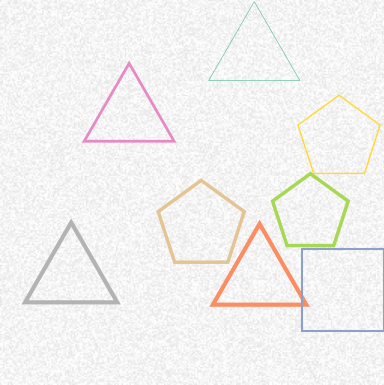[{"shape": "triangle", "thickness": 0.5, "radius": 0.68, "center": [0.661, 0.859]}, {"shape": "triangle", "thickness": 3, "radius": 0.7, "center": [0.674, 0.279]}, {"shape": "square", "thickness": 1.5, "radius": 0.53, "center": [0.892, 0.246]}, {"shape": "triangle", "thickness": 2, "radius": 0.67, "center": [0.335, 0.701]}, {"shape": "pentagon", "thickness": 2.5, "radius": 0.52, "center": [0.806, 0.446]}, {"shape": "pentagon", "thickness": 1, "radius": 0.56, "center": [0.881, 0.64]}, {"shape": "pentagon", "thickness": 2.5, "radius": 0.59, "center": [0.523, 0.414]}, {"shape": "triangle", "thickness": 3, "radius": 0.69, "center": [0.185, 0.284]}]